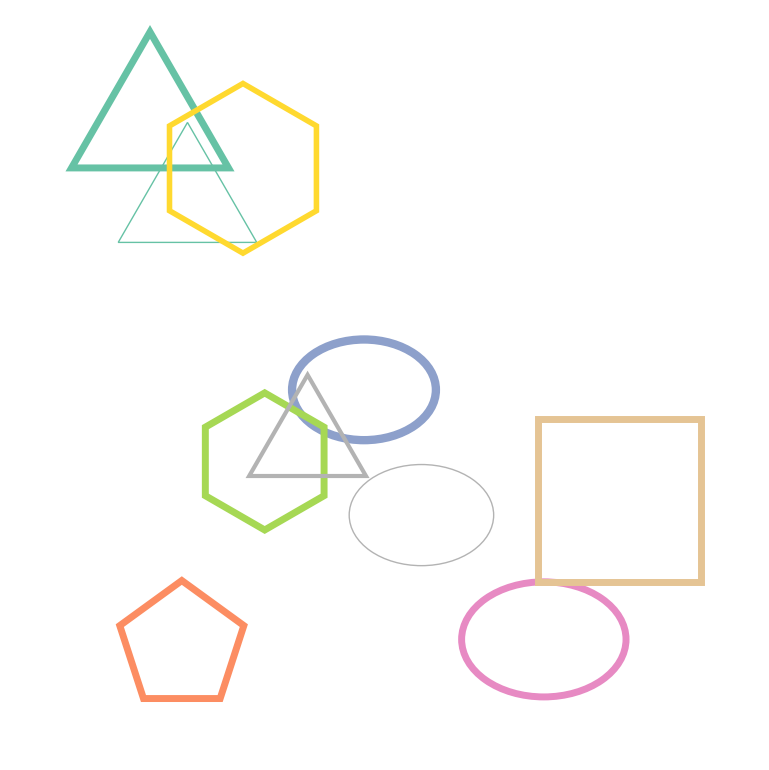[{"shape": "triangle", "thickness": 2.5, "radius": 0.59, "center": [0.195, 0.841]}, {"shape": "triangle", "thickness": 0.5, "radius": 0.52, "center": [0.243, 0.737]}, {"shape": "pentagon", "thickness": 2.5, "radius": 0.42, "center": [0.236, 0.161]}, {"shape": "oval", "thickness": 3, "radius": 0.47, "center": [0.473, 0.494]}, {"shape": "oval", "thickness": 2.5, "radius": 0.53, "center": [0.706, 0.17]}, {"shape": "hexagon", "thickness": 2.5, "radius": 0.45, "center": [0.344, 0.401]}, {"shape": "hexagon", "thickness": 2, "radius": 0.55, "center": [0.316, 0.781]}, {"shape": "square", "thickness": 2.5, "radius": 0.53, "center": [0.804, 0.35]}, {"shape": "oval", "thickness": 0.5, "radius": 0.47, "center": [0.547, 0.331]}, {"shape": "triangle", "thickness": 1.5, "radius": 0.44, "center": [0.399, 0.426]}]